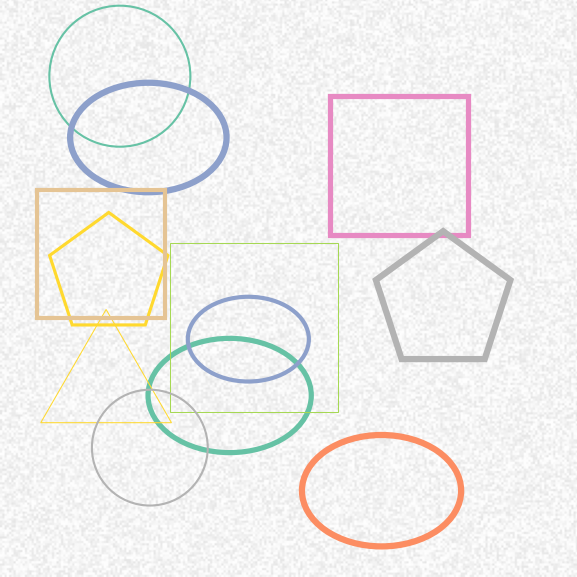[{"shape": "circle", "thickness": 1, "radius": 0.61, "center": [0.208, 0.867]}, {"shape": "oval", "thickness": 2.5, "radius": 0.71, "center": [0.398, 0.314]}, {"shape": "oval", "thickness": 3, "radius": 0.69, "center": [0.661, 0.149]}, {"shape": "oval", "thickness": 2, "radius": 0.52, "center": [0.43, 0.412]}, {"shape": "oval", "thickness": 3, "radius": 0.68, "center": [0.257, 0.761]}, {"shape": "square", "thickness": 2.5, "radius": 0.6, "center": [0.691, 0.713]}, {"shape": "square", "thickness": 0.5, "radius": 0.73, "center": [0.44, 0.432]}, {"shape": "pentagon", "thickness": 1.5, "radius": 0.54, "center": [0.188, 0.524]}, {"shape": "triangle", "thickness": 0.5, "radius": 0.65, "center": [0.184, 0.333]}, {"shape": "square", "thickness": 2, "radius": 0.55, "center": [0.175, 0.559]}, {"shape": "pentagon", "thickness": 3, "radius": 0.61, "center": [0.767, 0.476]}, {"shape": "circle", "thickness": 1, "radius": 0.5, "center": [0.259, 0.224]}]